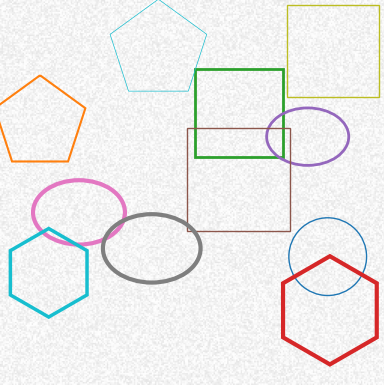[{"shape": "circle", "thickness": 1, "radius": 0.5, "center": [0.851, 0.333]}, {"shape": "pentagon", "thickness": 1.5, "radius": 0.62, "center": [0.104, 0.681]}, {"shape": "square", "thickness": 2, "radius": 0.57, "center": [0.62, 0.707]}, {"shape": "hexagon", "thickness": 3, "radius": 0.7, "center": [0.857, 0.194]}, {"shape": "oval", "thickness": 2, "radius": 0.53, "center": [0.799, 0.645]}, {"shape": "square", "thickness": 1, "radius": 0.67, "center": [0.619, 0.534]}, {"shape": "oval", "thickness": 3, "radius": 0.6, "center": [0.205, 0.448]}, {"shape": "oval", "thickness": 3, "radius": 0.63, "center": [0.394, 0.355]}, {"shape": "square", "thickness": 1, "radius": 0.6, "center": [0.864, 0.868]}, {"shape": "pentagon", "thickness": 0.5, "radius": 0.66, "center": [0.411, 0.87]}, {"shape": "hexagon", "thickness": 2.5, "radius": 0.57, "center": [0.126, 0.291]}]